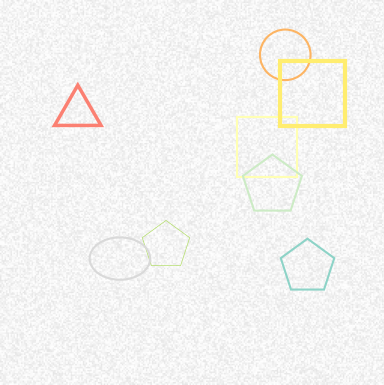[{"shape": "pentagon", "thickness": 1.5, "radius": 0.37, "center": [0.799, 0.307]}, {"shape": "square", "thickness": 1.5, "radius": 0.39, "center": [0.693, 0.617]}, {"shape": "triangle", "thickness": 2.5, "radius": 0.35, "center": [0.202, 0.709]}, {"shape": "circle", "thickness": 1.5, "radius": 0.33, "center": [0.741, 0.858]}, {"shape": "pentagon", "thickness": 0.5, "radius": 0.32, "center": [0.431, 0.363]}, {"shape": "oval", "thickness": 1.5, "radius": 0.39, "center": [0.311, 0.328]}, {"shape": "pentagon", "thickness": 1.5, "radius": 0.4, "center": [0.708, 0.518]}, {"shape": "square", "thickness": 3, "radius": 0.42, "center": [0.811, 0.756]}]